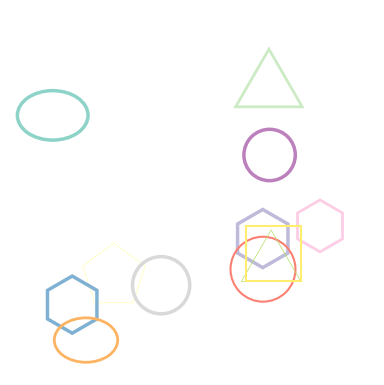[{"shape": "oval", "thickness": 2.5, "radius": 0.46, "center": [0.137, 0.7]}, {"shape": "pentagon", "thickness": 0.5, "radius": 0.43, "center": [0.296, 0.283]}, {"shape": "hexagon", "thickness": 2.5, "radius": 0.38, "center": [0.683, 0.38]}, {"shape": "circle", "thickness": 1.5, "radius": 0.42, "center": [0.683, 0.301]}, {"shape": "hexagon", "thickness": 2.5, "radius": 0.37, "center": [0.188, 0.209]}, {"shape": "oval", "thickness": 2, "radius": 0.41, "center": [0.223, 0.117]}, {"shape": "triangle", "thickness": 0.5, "radius": 0.45, "center": [0.704, 0.313]}, {"shape": "hexagon", "thickness": 2, "radius": 0.34, "center": [0.831, 0.413]}, {"shape": "circle", "thickness": 2.5, "radius": 0.37, "center": [0.419, 0.259]}, {"shape": "circle", "thickness": 2.5, "radius": 0.33, "center": [0.7, 0.597]}, {"shape": "triangle", "thickness": 2, "radius": 0.5, "center": [0.698, 0.773]}, {"shape": "square", "thickness": 1.5, "radius": 0.35, "center": [0.711, 0.341]}]